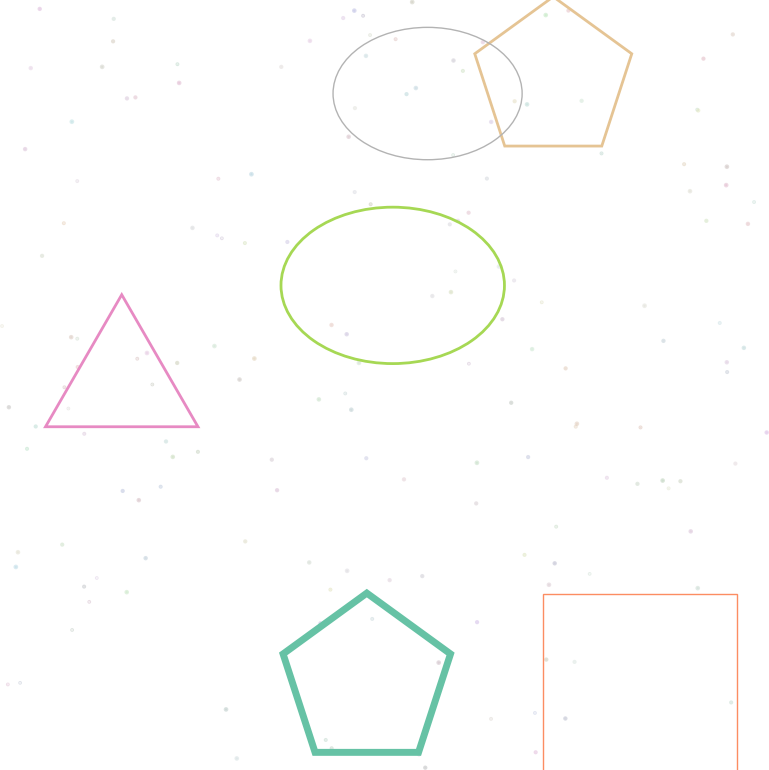[{"shape": "pentagon", "thickness": 2.5, "radius": 0.57, "center": [0.476, 0.115]}, {"shape": "square", "thickness": 0.5, "radius": 0.63, "center": [0.831, 0.102]}, {"shape": "triangle", "thickness": 1, "radius": 0.57, "center": [0.158, 0.503]}, {"shape": "oval", "thickness": 1, "radius": 0.73, "center": [0.51, 0.629]}, {"shape": "pentagon", "thickness": 1, "radius": 0.54, "center": [0.719, 0.897]}, {"shape": "oval", "thickness": 0.5, "radius": 0.61, "center": [0.555, 0.879]}]